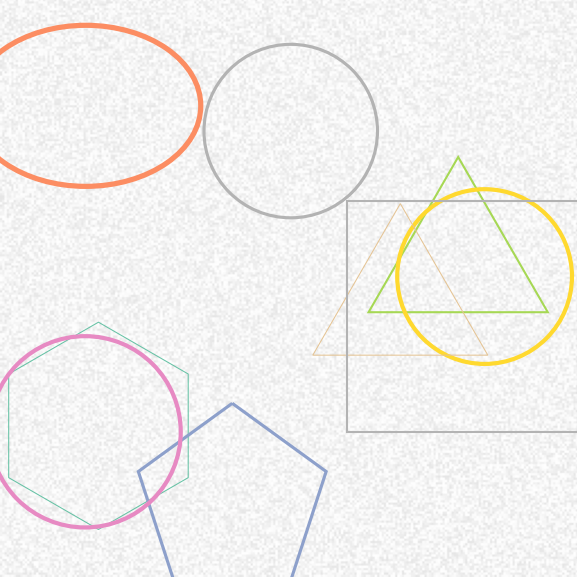[{"shape": "hexagon", "thickness": 0.5, "radius": 0.9, "center": [0.17, 0.262]}, {"shape": "oval", "thickness": 2.5, "radius": 1.0, "center": [0.148, 0.816]}, {"shape": "pentagon", "thickness": 1.5, "radius": 0.85, "center": [0.402, 0.13]}, {"shape": "circle", "thickness": 2, "radius": 0.83, "center": [0.147, 0.251]}, {"shape": "triangle", "thickness": 1, "radius": 0.9, "center": [0.793, 0.548]}, {"shape": "circle", "thickness": 2, "radius": 0.76, "center": [0.839, 0.52]}, {"shape": "triangle", "thickness": 0.5, "radius": 0.87, "center": [0.693, 0.472]}, {"shape": "square", "thickness": 1, "radius": 1.0, "center": [0.801, 0.451]}, {"shape": "circle", "thickness": 1.5, "radius": 0.75, "center": [0.503, 0.772]}]